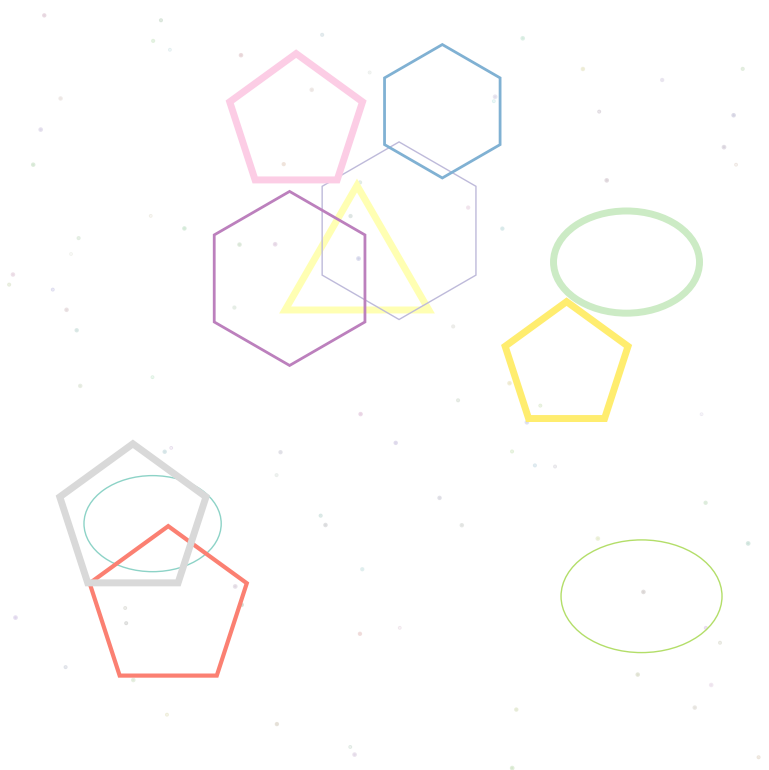[{"shape": "oval", "thickness": 0.5, "radius": 0.45, "center": [0.198, 0.32]}, {"shape": "triangle", "thickness": 2.5, "radius": 0.54, "center": [0.464, 0.651]}, {"shape": "hexagon", "thickness": 0.5, "radius": 0.58, "center": [0.518, 0.7]}, {"shape": "pentagon", "thickness": 1.5, "radius": 0.54, "center": [0.218, 0.209]}, {"shape": "hexagon", "thickness": 1, "radius": 0.43, "center": [0.574, 0.856]}, {"shape": "oval", "thickness": 0.5, "radius": 0.52, "center": [0.833, 0.226]}, {"shape": "pentagon", "thickness": 2.5, "radius": 0.45, "center": [0.385, 0.84]}, {"shape": "pentagon", "thickness": 2.5, "radius": 0.5, "center": [0.173, 0.324]}, {"shape": "hexagon", "thickness": 1, "radius": 0.57, "center": [0.376, 0.638]}, {"shape": "oval", "thickness": 2.5, "radius": 0.47, "center": [0.814, 0.66]}, {"shape": "pentagon", "thickness": 2.5, "radius": 0.42, "center": [0.736, 0.524]}]